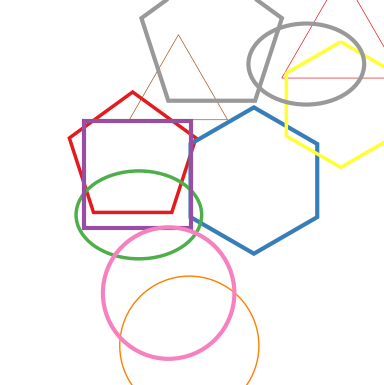[{"shape": "pentagon", "thickness": 2.5, "radius": 0.86, "center": [0.345, 0.588]}, {"shape": "triangle", "thickness": 0.5, "radius": 0.9, "center": [0.888, 0.887]}, {"shape": "hexagon", "thickness": 3, "radius": 0.95, "center": [0.659, 0.531]}, {"shape": "oval", "thickness": 2.5, "radius": 0.82, "center": [0.361, 0.442]}, {"shape": "square", "thickness": 3, "radius": 0.69, "center": [0.358, 0.547]}, {"shape": "circle", "thickness": 1, "radius": 0.9, "center": [0.492, 0.102]}, {"shape": "hexagon", "thickness": 2.5, "radius": 0.82, "center": [0.885, 0.728]}, {"shape": "triangle", "thickness": 0.5, "radius": 0.74, "center": [0.464, 0.763]}, {"shape": "circle", "thickness": 3, "radius": 0.85, "center": [0.438, 0.239]}, {"shape": "pentagon", "thickness": 3, "radius": 0.96, "center": [0.55, 0.894]}, {"shape": "oval", "thickness": 3, "radius": 0.75, "center": [0.796, 0.834]}]